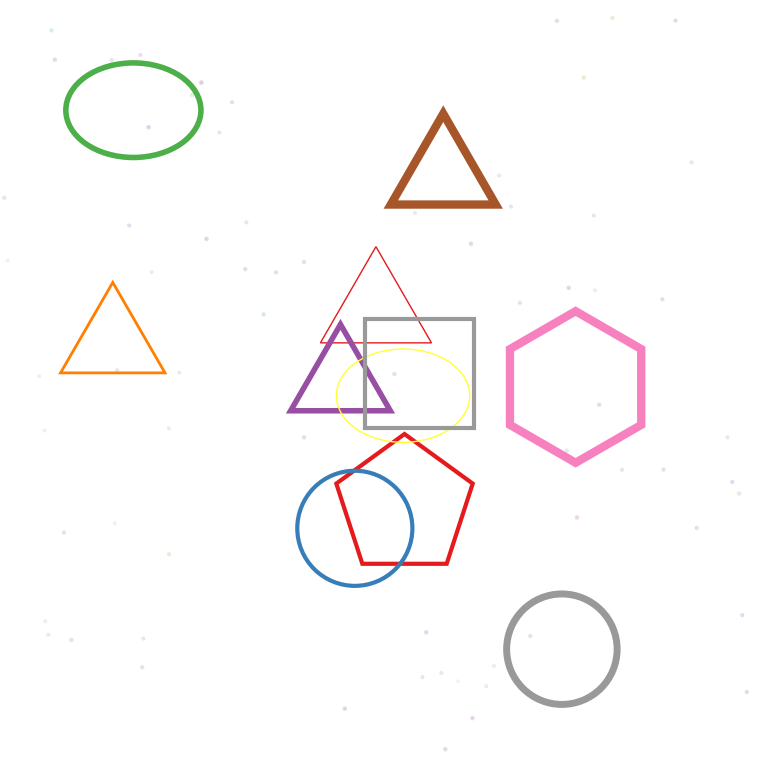[{"shape": "triangle", "thickness": 0.5, "radius": 0.42, "center": [0.488, 0.596]}, {"shape": "pentagon", "thickness": 1.5, "radius": 0.47, "center": [0.525, 0.343]}, {"shape": "circle", "thickness": 1.5, "radius": 0.37, "center": [0.461, 0.314]}, {"shape": "oval", "thickness": 2, "radius": 0.44, "center": [0.173, 0.857]}, {"shape": "triangle", "thickness": 2, "radius": 0.37, "center": [0.442, 0.504]}, {"shape": "triangle", "thickness": 1, "radius": 0.39, "center": [0.146, 0.555]}, {"shape": "oval", "thickness": 0.5, "radius": 0.43, "center": [0.523, 0.486]}, {"shape": "triangle", "thickness": 3, "radius": 0.39, "center": [0.576, 0.774]}, {"shape": "hexagon", "thickness": 3, "radius": 0.49, "center": [0.748, 0.497]}, {"shape": "square", "thickness": 1.5, "radius": 0.35, "center": [0.545, 0.515]}, {"shape": "circle", "thickness": 2.5, "radius": 0.36, "center": [0.73, 0.157]}]